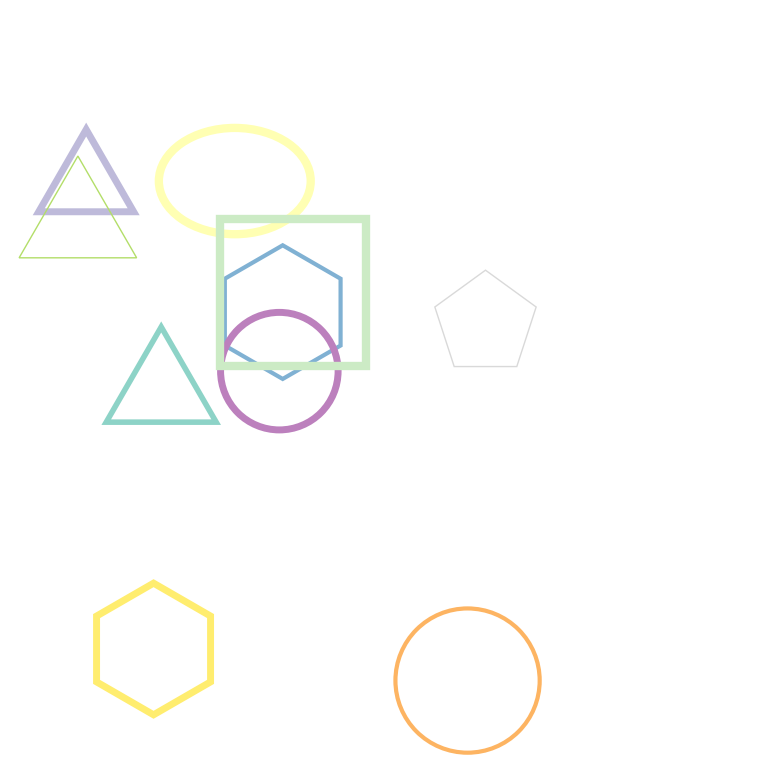[{"shape": "triangle", "thickness": 2, "radius": 0.41, "center": [0.209, 0.493]}, {"shape": "oval", "thickness": 3, "radius": 0.49, "center": [0.305, 0.765]}, {"shape": "triangle", "thickness": 2.5, "radius": 0.36, "center": [0.112, 0.761]}, {"shape": "hexagon", "thickness": 1.5, "radius": 0.43, "center": [0.367, 0.595]}, {"shape": "circle", "thickness": 1.5, "radius": 0.47, "center": [0.607, 0.116]}, {"shape": "triangle", "thickness": 0.5, "radius": 0.44, "center": [0.101, 0.709]}, {"shape": "pentagon", "thickness": 0.5, "radius": 0.35, "center": [0.631, 0.58]}, {"shape": "circle", "thickness": 2.5, "radius": 0.38, "center": [0.363, 0.518]}, {"shape": "square", "thickness": 3, "radius": 0.47, "center": [0.381, 0.62]}, {"shape": "hexagon", "thickness": 2.5, "radius": 0.43, "center": [0.199, 0.157]}]